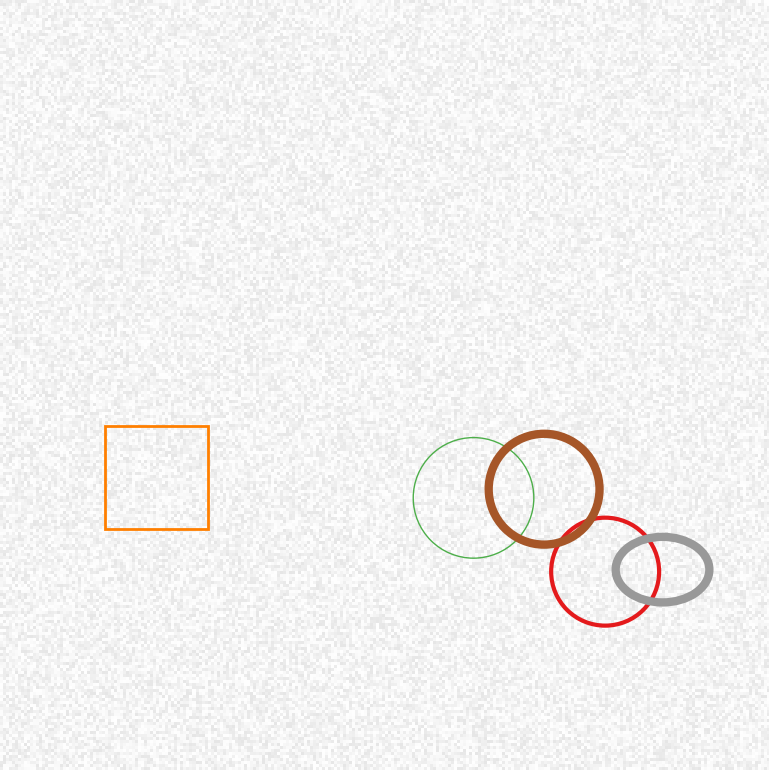[{"shape": "circle", "thickness": 1.5, "radius": 0.35, "center": [0.786, 0.258]}, {"shape": "circle", "thickness": 0.5, "radius": 0.39, "center": [0.615, 0.353]}, {"shape": "square", "thickness": 1, "radius": 0.33, "center": [0.203, 0.38]}, {"shape": "circle", "thickness": 3, "radius": 0.36, "center": [0.707, 0.365]}, {"shape": "oval", "thickness": 3, "radius": 0.3, "center": [0.86, 0.26]}]